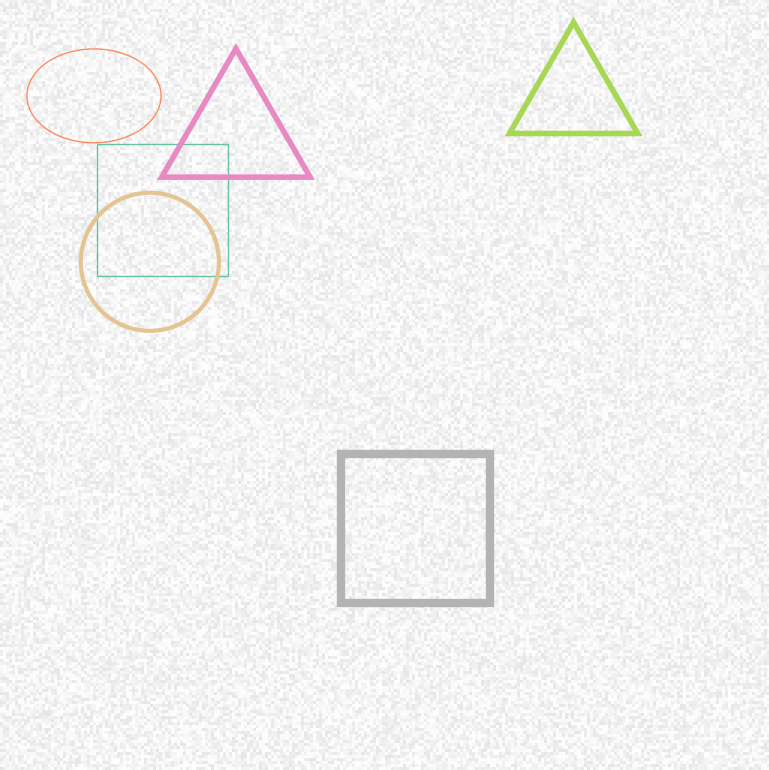[{"shape": "square", "thickness": 0.5, "radius": 0.43, "center": [0.211, 0.727]}, {"shape": "oval", "thickness": 0.5, "radius": 0.44, "center": [0.122, 0.876]}, {"shape": "triangle", "thickness": 2, "radius": 0.56, "center": [0.306, 0.826]}, {"shape": "triangle", "thickness": 2, "radius": 0.48, "center": [0.745, 0.875]}, {"shape": "circle", "thickness": 1.5, "radius": 0.45, "center": [0.195, 0.66]}, {"shape": "square", "thickness": 3, "radius": 0.48, "center": [0.539, 0.313]}]